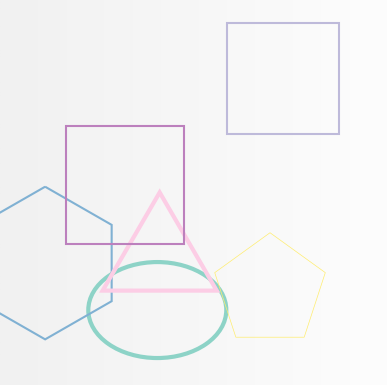[{"shape": "oval", "thickness": 3, "radius": 0.89, "center": [0.406, 0.195]}, {"shape": "square", "thickness": 1.5, "radius": 0.72, "center": [0.73, 0.796]}, {"shape": "hexagon", "thickness": 1.5, "radius": 0.99, "center": [0.116, 0.317]}, {"shape": "triangle", "thickness": 3, "radius": 0.85, "center": [0.412, 0.33]}, {"shape": "square", "thickness": 1.5, "radius": 0.77, "center": [0.323, 0.519]}, {"shape": "pentagon", "thickness": 0.5, "radius": 0.75, "center": [0.697, 0.245]}]